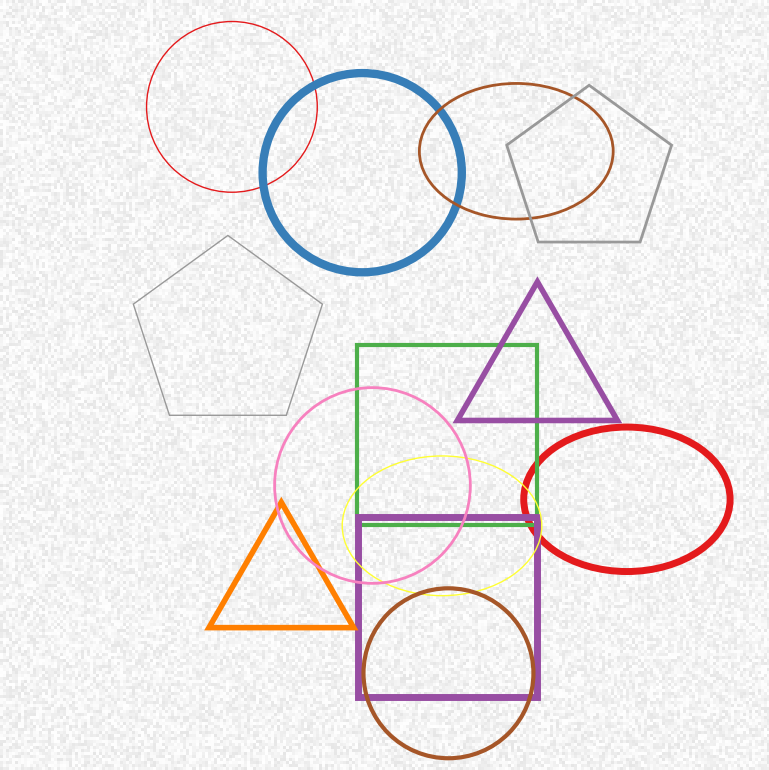[{"shape": "circle", "thickness": 0.5, "radius": 0.55, "center": [0.301, 0.861]}, {"shape": "oval", "thickness": 2.5, "radius": 0.67, "center": [0.814, 0.352]}, {"shape": "circle", "thickness": 3, "radius": 0.65, "center": [0.47, 0.776]}, {"shape": "square", "thickness": 1.5, "radius": 0.58, "center": [0.581, 0.435]}, {"shape": "square", "thickness": 2.5, "radius": 0.58, "center": [0.581, 0.211]}, {"shape": "triangle", "thickness": 2, "radius": 0.6, "center": [0.698, 0.514]}, {"shape": "triangle", "thickness": 2, "radius": 0.54, "center": [0.365, 0.239]}, {"shape": "oval", "thickness": 0.5, "radius": 0.65, "center": [0.574, 0.317]}, {"shape": "oval", "thickness": 1, "radius": 0.63, "center": [0.67, 0.804]}, {"shape": "circle", "thickness": 1.5, "radius": 0.55, "center": [0.582, 0.126]}, {"shape": "circle", "thickness": 1, "radius": 0.64, "center": [0.484, 0.369]}, {"shape": "pentagon", "thickness": 1, "radius": 0.56, "center": [0.765, 0.777]}, {"shape": "pentagon", "thickness": 0.5, "radius": 0.65, "center": [0.296, 0.565]}]